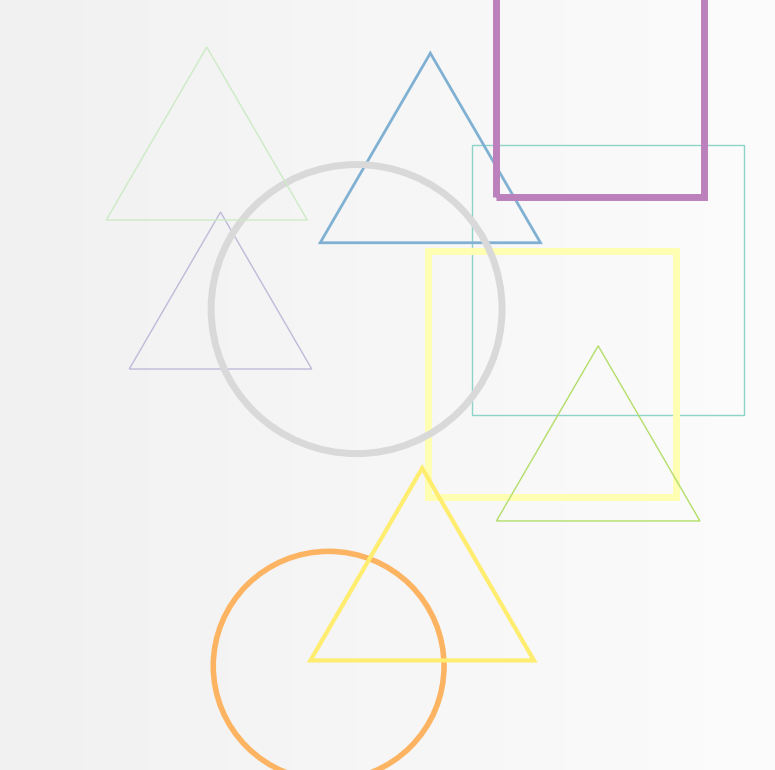[{"shape": "square", "thickness": 0.5, "radius": 0.88, "center": [0.785, 0.636]}, {"shape": "square", "thickness": 2.5, "radius": 0.8, "center": [0.712, 0.514]}, {"shape": "triangle", "thickness": 0.5, "radius": 0.68, "center": [0.285, 0.589]}, {"shape": "triangle", "thickness": 1, "radius": 0.82, "center": [0.555, 0.767]}, {"shape": "circle", "thickness": 2, "radius": 0.74, "center": [0.424, 0.135]}, {"shape": "triangle", "thickness": 0.5, "radius": 0.76, "center": [0.772, 0.399]}, {"shape": "circle", "thickness": 2.5, "radius": 0.94, "center": [0.46, 0.599]}, {"shape": "square", "thickness": 2.5, "radius": 0.67, "center": [0.774, 0.879]}, {"shape": "triangle", "thickness": 0.5, "radius": 0.75, "center": [0.267, 0.789]}, {"shape": "triangle", "thickness": 1.5, "radius": 0.83, "center": [0.545, 0.226]}]